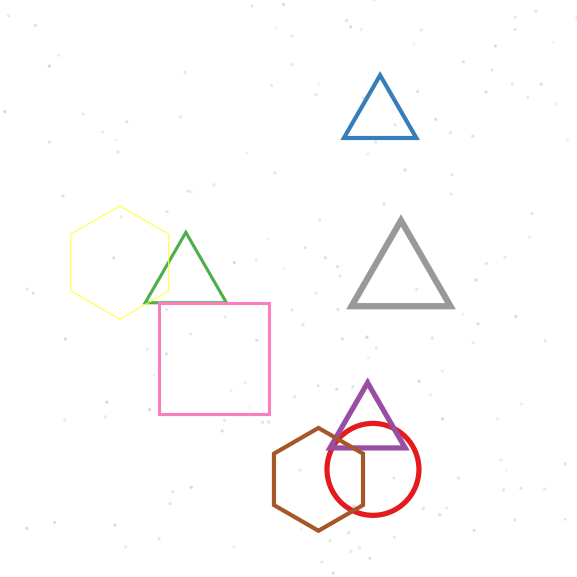[{"shape": "circle", "thickness": 2.5, "radius": 0.4, "center": [0.646, 0.186]}, {"shape": "triangle", "thickness": 2, "radius": 0.36, "center": [0.658, 0.796]}, {"shape": "triangle", "thickness": 1.5, "radius": 0.41, "center": [0.322, 0.515]}, {"shape": "triangle", "thickness": 2.5, "radius": 0.38, "center": [0.637, 0.261]}, {"shape": "hexagon", "thickness": 0.5, "radius": 0.49, "center": [0.207, 0.545]}, {"shape": "hexagon", "thickness": 2, "radius": 0.45, "center": [0.551, 0.169]}, {"shape": "square", "thickness": 1.5, "radius": 0.48, "center": [0.37, 0.379]}, {"shape": "triangle", "thickness": 3, "radius": 0.49, "center": [0.694, 0.518]}]